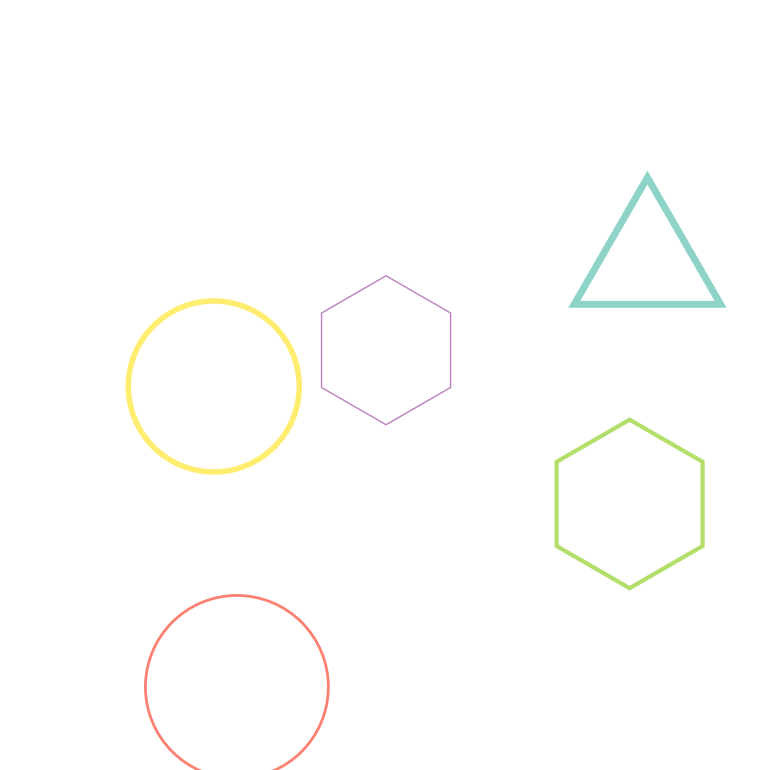[{"shape": "triangle", "thickness": 2.5, "radius": 0.55, "center": [0.841, 0.66]}, {"shape": "circle", "thickness": 1, "radius": 0.59, "center": [0.308, 0.108]}, {"shape": "hexagon", "thickness": 1.5, "radius": 0.55, "center": [0.818, 0.346]}, {"shape": "hexagon", "thickness": 0.5, "radius": 0.48, "center": [0.501, 0.545]}, {"shape": "circle", "thickness": 2, "radius": 0.56, "center": [0.278, 0.498]}]